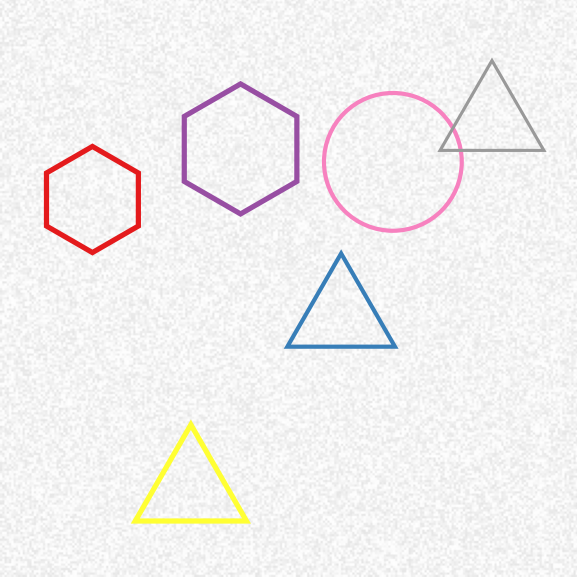[{"shape": "hexagon", "thickness": 2.5, "radius": 0.46, "center": [0.16, 0.654]}, {"shape": "triangle", "thickness": 2, "radius": 0.54, "center": [0.591, 0.453]}, {"shape": "hexagon", "thickness": 2.5, "radius": 0.56, "center": [0.417, 0.741]}, {"shape": "triangle", "thickness": 2.5, "radius": 0.56, "center": [0.331, 0.153]}, {"shape": "circle", "thickness": 2, "radius": 0.6, "center": [0.68, 0.719]}, {"shape": "triangle", "thickness": 1.5, "radius": 0.52, "center": [0.852, 0.791]}]